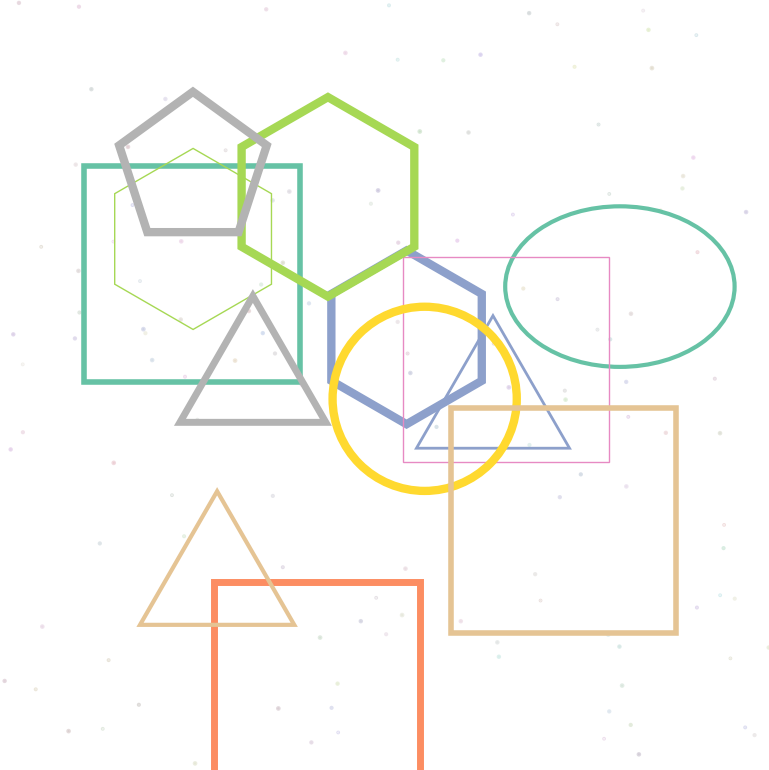[{"shape": "oval", "thickness": 1.5, "radius": 0.74, "center": [0.805, 0.628]}, {"shape": "square", "thickness": 2, "radius": 0.7, "center": [0.249, 0.644]}, {"shape": "square", "thickness": 2.5, "radius": 0.67, "center": [0.412, 0.11]}, {"shape": "triangle", "thickness": 1, "radius": 0.57, "center": [0.64, 0.475]}, {"shape": "hexagon", "thickness": 3, "radius": 0.56, "center": [0.528, 0.562]}, {"shape": "square", "thickness": 0.5, "radius": 0.67, "center": [0.657, 0.533]}, {"shape": "hexagon", "thickness": 0.5, "radius": 0.59, "center": [0.251, 0.69]}, {"shape": "hexagon", "thickness": 3, "radius": 0.65, "center": [0.426, 0.744]}, {"shape": "circle", "thickness": 3, "radius": 0.6, "center": [0.552, 0.482]}, {"shape": "triangle", "thickness": 1.5, "radius": 0.58, "center": [0.282, 0.246]}, {"shape": "square", "thickness": 2, "radius": 0.73, "center": [0.732, 0.324]}, {"shape": "pentagon", "thickness": 3, "radius": 0.5, "center": [0.251, 0.78]}, {"shape": "triangle", "thickness": 2.5, "radius": 0.55, "center": [0.328, 0.506]}]